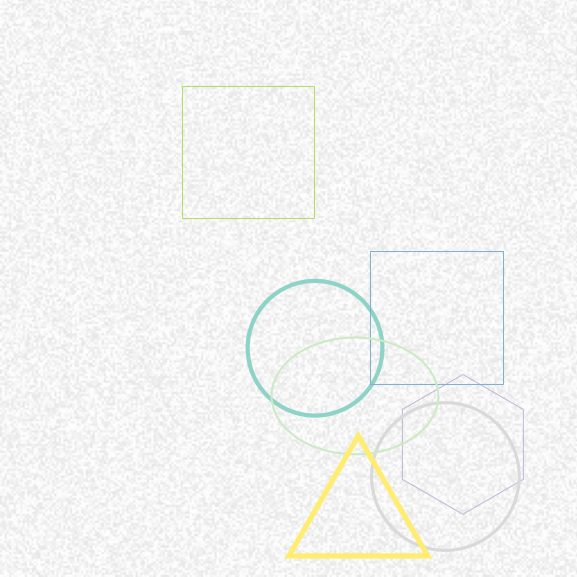[{"shape": "circle", "thickness": 2, "radius": 0.58, "center": [0.546, 0.396]}, {"shape": "hexagon", "thickness": 0.5, "radius": 0.61, "center": [0.802, 0.23]}, {"shape": "square", "thickness": 0.5, "radius": 0.58, "center": [0.755, 0.449]}, {"shape": "square", "thickness": 0.5, "radius": 0.57, "center": [0.43, 0.737]}, {"shape": "circle", "thickness": 1.5, "radius": 0.64, "center": [0.771, 0.174]}, {"shape": "oval", "thickness": 1, "radius": 0.72, "center": [0.615, 0.314]}, {"shape": "triangle", "thickness": 2.5, "radius": 0.69, "center": [0.62, 0.106]}]